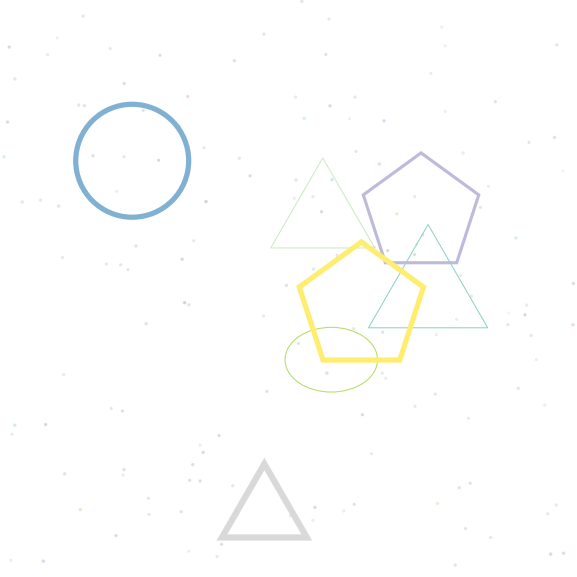[{"shape": "triangle", "thickness": 0.5, "radius": 0.6, "center": [0.741, 0.491]}, {"shape": "pentagon", "thickness": 1.5, "radius": 0.53, "center": [0.729, 0.629]}, {"shape": "circle", "thickness": 2.5, "radius": 0.49, "center": [0.229, 0.721]}, {"shape": "oval", "thickness": 0.5, "radius": 0.4, "center": [0.574, 0.376]}, {"shape": "triangle", "thickness": 3, "radius": 0.42, "center": [0.458, 0.111]}, {"shape": "triangle", "thickness": 0.5, "radius": 0.52, "center": [0.559, 0.622]}, {"shape": "pentagon", "thickness": 2.5, "radius": 0.57, "center": [0.626, 0.467]}]